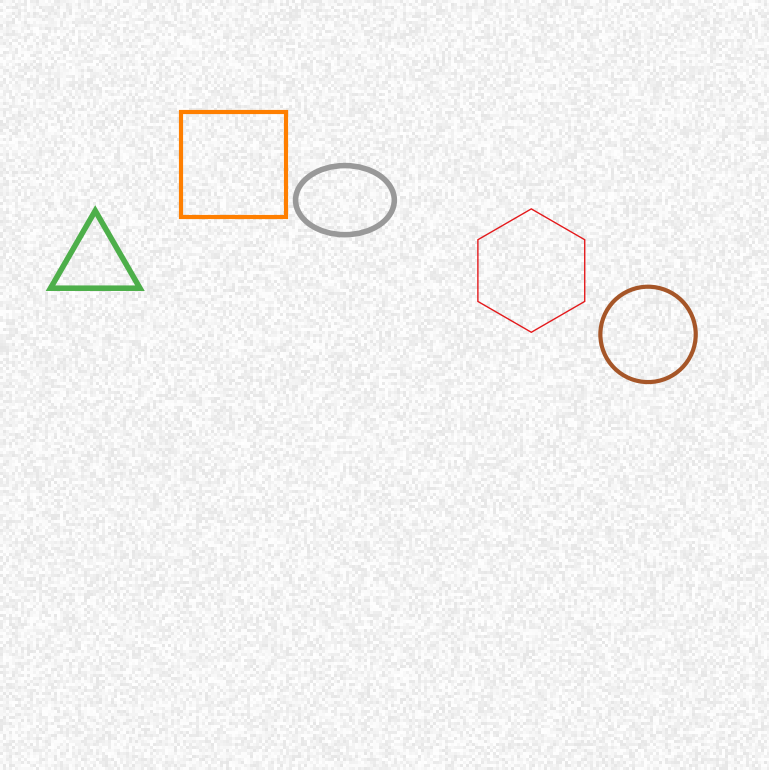[{"shape": "hexagon", "thickness": 0.5, "radius": 0.4, "center": [0.69, 0.649]}, {"shape": "triangle", "thickness": 2, "radius": 0.34, "center": [0.124, 0.659]}, {"shape": "square", "thickness": 1.5, "radius": 0.34, "center": [0.304, 0.786]}, {"shape": "circle", "thickness": 1.5, "radius": 0.31, "center": [0.842, 0.566]}, {"shape": "oval", "thickness": 2, "radius": 0.32, "center": [0.448, 0.74]}]